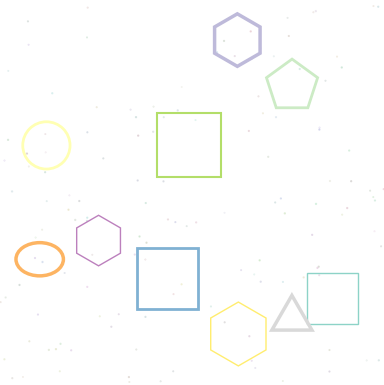[{"shape": "square", "thickness": 1, "radius": 0.33, "center": [0.864, 0.225]}, {"shape": "circle", "thickness": 2, "radius": 0.31, "center": [0.12, 0.622]}, {"shape": "hexagon", "thickness": 2.5, "radius": 0.34, "center": [0.616, 0.896]}, {"shape": "square", "thickness": 2, "radius": 0.4, "center": [0.435, 0.275]}, {"shape": "oval", "thickness": 2.5, "radius": 0.31, "center": [0.103, 0.327]}, {"shape": "square", "thickness": 1.5, "radius": 0.41, "center": [0.491, 0.624]}, {"shape": "triangle", "thickness": 2.5, "radius": 0.3, "center": [0.758, 0.173]}, {"shape": "hexagon", "thickness": 1, "radius": 0.33, "center": [0.256, 0.375]}, {"shape": "pentagon", "thickness": 2, "radius": 0.35, "center": [0.759, 0.777]}, {"shape": "hexagon", "thickness": 1, "radius": 0.41, "center": [0.619, 0.133]}]